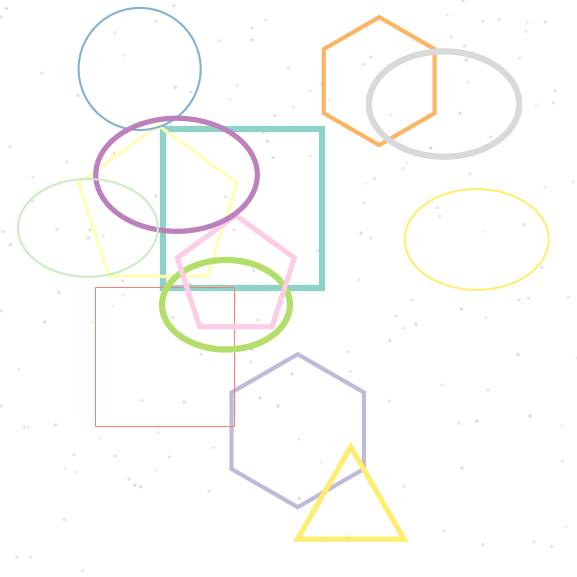[{"shape": "square", "thickness": 3, "radius": 0.69, "center": [0.42, 0.638]}, {"shape": "pentagon", "thickness": 1.5, "radius": 0.72, "center": [0.274, 0.638]}, {"shape": "hexagon", "thickness": 2, "radius": 0.66, "center": [0.516, 0.253]}, {"shape": "square", "thickness": 0.5, "radius": 0.6, "center": [0.285, 0.382]}, {"shape": "circle", "thickness": 1, "radius": 0.53, "center": [0.242, 0.88]}, {"shape": "hexagon", "thickness": 2, "radius": 0.55, "center": [0.657, 0.859]}, {"shape": "oval", "thickness": 3, "radius": 0.55, "center": [0.391, 0.471]}, {"shape": "pentagon", "thickness": 2.5, "radius": 0.53, "center": [0.408, 0.52]}, {"shape": "oval", "thickness": 3, "radius": 0.65, "center": [0.769, 0.819]}, {"shape": "oval", "thickness": 2.5, "radius": 0.7, "center": [0.306, 0.696]}, {"shape": "oval", "thickness": 1, "radius": 0.61, "center": [0.152, 0.605]}, {"shape": "oval", "thickness": 1, "radius": 0.62, "center": [0.825, 0.585]}, {"shape": "triangle", "thickness": 2.5, "radius": 0.53, "center": [0.607, 0.119]}]